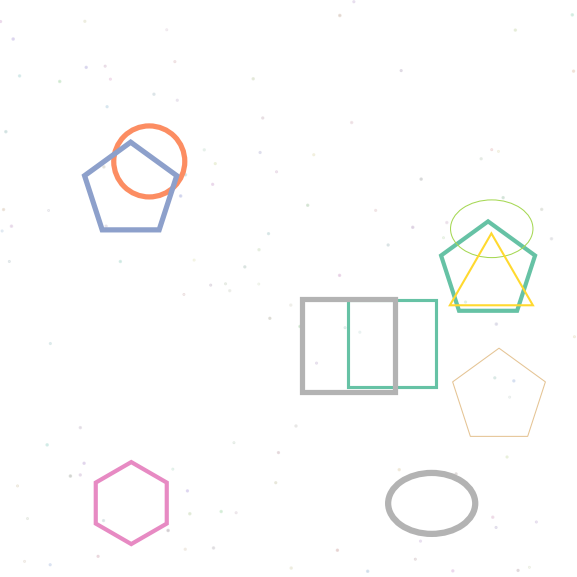[{"shape": "square", "thickness": 1.5, "radius": 0.38, "center": [0.679, 0.404]}, {"shape": "pentagon", "thickness": 2, "radius": 0.43, "center": [0.845, 0.53]}, {"shape": "circle", "thickness": 2.5, "radius": 0.31, "center": [0.258, 0.72]}, {"shape": "pentagon", "thickness": 2.5, "radius": 0.42, "center": [0.226, 0.669]}, {"shape": "hexagon", "thickness": 2, "radius": 0.35, "center": [0.227, 0.128]}, {"shape": "oval", "thickness": 0.5, "radius": 0.36, "center": [0.851, 0.603]}, {"shape": "triangle", "thickness": 1, "radius": 0.41, "center": [0.851, 0.512]}, {"shape": "pentagon", "thickness": 0.5, "radius": 0.42, "center": [0.864, 0.312]}, {"shape": "oval", "thickness": 3, "radius": 0.38, "center": [0.748, 0.127]}, {"shape": "square", "thickness": 2.5, "radius": 0.4, "center": [0.604, 0.401]}]